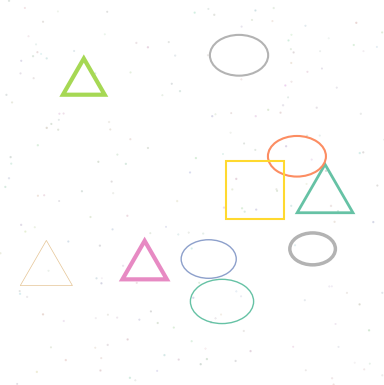[{"shape": "oval", "thickness": 1, "radius": 0.41, "center": [0.577, 0.217]}, {"shape": "triangle", "thickness": 2, "radius": 0.42, "center": [0.844, 0.489]}, {"shape": "oval", "thickness": 1.5, "radius": 0.38, "center": [0.771, 0.594]}, {"shape": "oval", "thickness": 1, "radius": 0.36, "center": [0.542, 0.327]}, {"shape": "triangle", "thickness": 3, "radius": 0.33, "center": [0.376, 0.308]}, {"shape": "triangle", "thickness": 3, "radius": 0.31, "center": [0.218, 0.785]}, {"shape": "square", "thickness": 1.5, "radius": 0.38, "center": [0.663, 0.506]}, {"shape": "triangle", "thickness": 0.5, "radius": 0.39, "center": [0.12, 0.297]}, {"shape": "oval", "thickness": 1.5, "radius": 0.38, "center": [0.621, 0.856]}, {"shape": "oval", "thickness": 2.5, "radius": 0.3, "center": [0.812, 0.354]}]